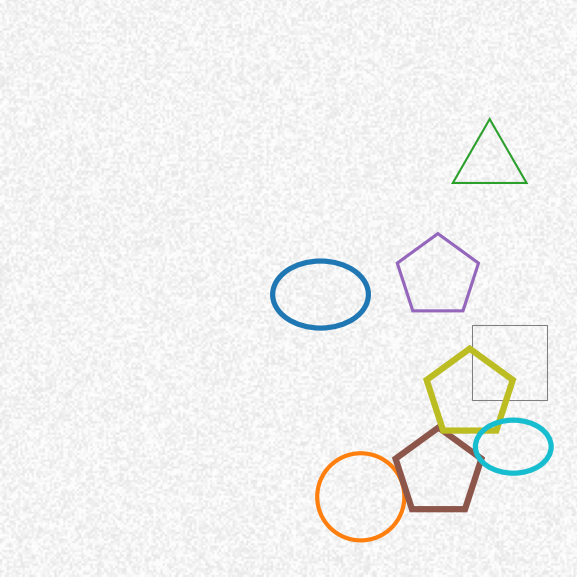[{"shape": "oval", "thickness": 2.5, "radius": 0.41, "center": [0.555, 0.489]}, {"shape": "circle", "thickness": 2, "radius": 0.38, "center": [0.625, 0.139]}, {"shape": "triangle", "thickness": 1, "radius": 0.37, "center": [0.848, 0.719]}, {"shape": "pentagon", "thickness": 1.5, "radius": 0.37, "center": [0.758, 0.521]}, {"shape": "pentagon", "thickness": 3, "radius": 0.39, "center": [0.759, 0.181]}, {"shape": "square", "thickness": 0.5, "radius": 0.33, "center": [0.882, 0.372]}, {"shape": "pentagon", "thickness": 3, "radius": 0.39, "center": [0.813, 0.317]}, {"shape": "oval", "thickness": 2.5, "radius": 0.33, "center": [0.889, 0.226]}]